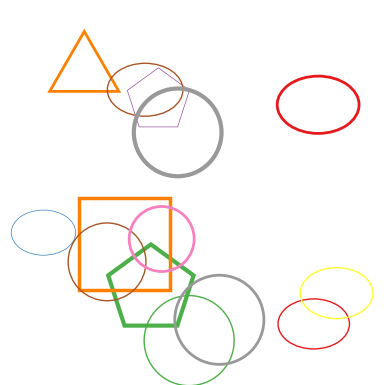[{"shape": "oval", "thickness": 1, "radius": 0.46, "center": [0.815, 0.159]}, {"shape": "oval", "thickness": 2, "radius": 0.53, "center": [0.826, 0.728]}, {"shape": "oval", "thickness": 0.5, "radius": 0.42, "center": [0.113, 0.396]}, {"shape": "pentagon", "thickness": 3, "radius": 0.58, "center": [0.392, 0.249]}, {"shape": "circle", "thickness": 1, "radius": 0.58, "center": [0.491, 0.115]}, {"shape": "pentagon", "thickness": 0.5, "radius": 0.42, "center": [0.411, 0.739]}, {"shape": "triangle", "thickness": 2, "radius": 0.52, "center": [0.219, 0.814]}, {"shape": "square", "thickness": 2.5, "radius": 0.59, "center": [0.324, 0.366]}, {"shape": "oval", "thickness": 1, "radius": 0.47, "center": [0.874, 0.239]}, {"shape": "oval", "thickness": 1, "radius": 0.49, "center": [0.377, 0.767]}, {"shape": "circle", "thickness": 1, "radius": 0.5, "center": [0.278, 0.32]}, {"shape": "circle", "thickness": 2, "radius": 0.42, "center": [0.42, 0.379]}, {"shape": "circle", "thickness": 2, "radius": 0.58, "center": [0.57, 0.169]}, {"shape": "circle", "thickness": 3, "radius": 0.57, "center": [0.462, 0.656]}]